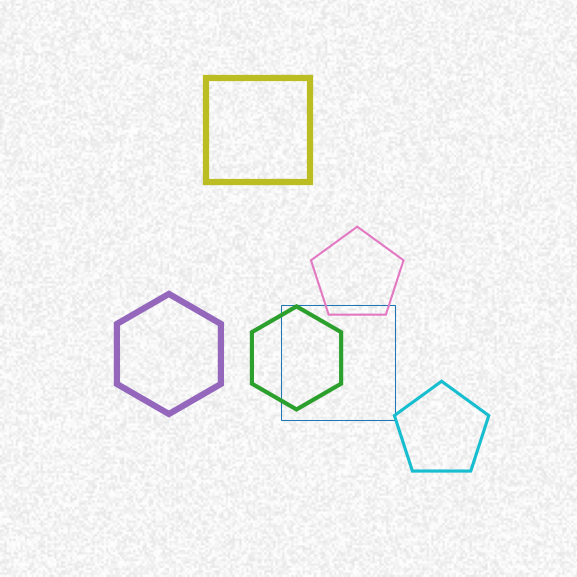[{"shape": "square", "thickness": 0.5, "radius": 0.5, "center": [0.585, 0.371]}, {"shape": "hexagon", "thickness": 2, "radius": 0.45, "center": [0.513, 0.379]}, {"shape": "hexagon", "thickness": 3, "radius": 0.52, "center": [0.292, 0.386]}, {"shape": "pentagon", "thickness": 1, "radius": 0.42, "center": [0.619, 0.522]}, {"shape": "square", "thickness": 3, "radius": 0.45, "center": [0.447, 0.773]}, {"shape": "pentagon", "thickness": 1.5, "radius": 0.43, "center": [0.765, 0.253]}]